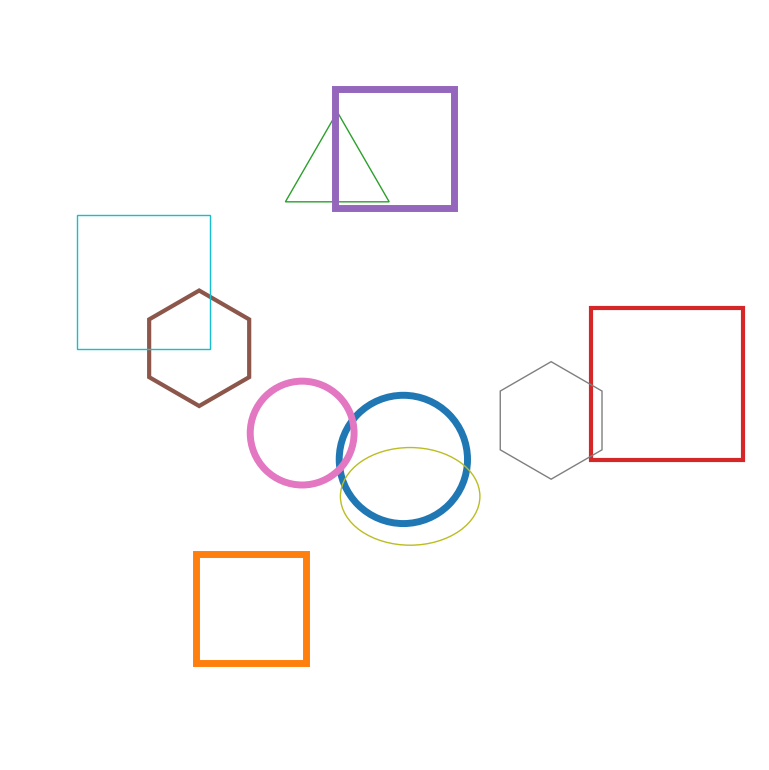[{"shape": "circle", "thickness": 2.5, "radius": 0.42, "center": [0.524, 0.403]}, {"shape": "square", "thickness": 2.5, "radius": 0.35, "center": [0.326, 0.21]}, {"shape": "triangle", "thickness": 0.5, "radius": 0.39, "center": [0.438, 0.777]}, {"shape": "square", "thickness": 1.5, "radius": 0.49, "center": [0.866, 0.501]}, {"shape": "square", "thickness": 2.5, "radius": 0.38, "center": [0.512, 0.807]}, {"shape": "hexagon", "thickness": 1.5, "radius": 0.37, "center": [0.259, 0.548]}, {"shape": "circle", "thickness": 2.5, "radius": 0.34, "center": [0.392, 0.438]}, {"shape": "hexagon", "thickness": 0.5, "radius": 0.38, "center": [0.716, 0.454]}, {"shape": "oval", "thickness": 0.5, "radius": 0.45, "center": [0.533, 0.355]}, {"shape": "square", "thickness": 0.5, "radius": 0.43, "center": [0.186, 0.634]}]